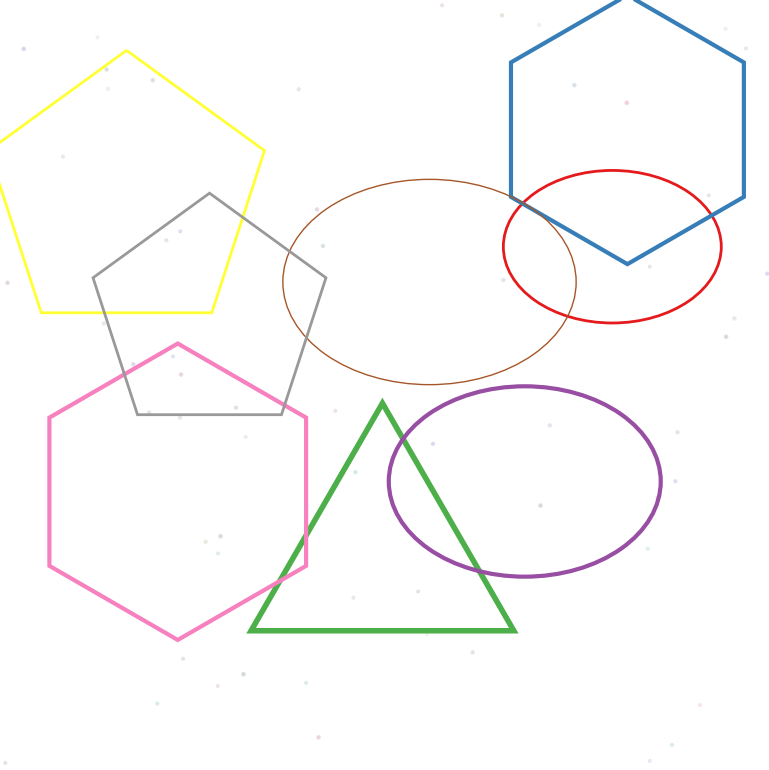[{"shape": "oval", "thickness": 1, "radius": 0.71, "center": [0.795, 0.68]}, {"shape": "hexagon", "thickness": 1.5, "radius": 0.87, "center": [0.815, 0.832]}, {"shape": "triangle", "thickness": 2, "radius": 0.99, "center": [0.497, 0.279]}, {"shape": "oval", "thickness": 1.5, "radius": 0.88, "center": [0.681, 0.375]}, {"shape": "pentagon", "thickness": 1, "radius": 0.94, "center": [0.164, 0.746]}, {"shape": "oval", "thickness": 0.5, "radius": 0.95, "center": [0.558, 0.634]}, {"shape": "hexagon", "thickness": 1.5, "radius": 0.96, "center": [0.231, 0.361]}, {"shape": "pentagon", "thickness": 1, "radius": 0.8, "center": [0.272, 0.59]}]